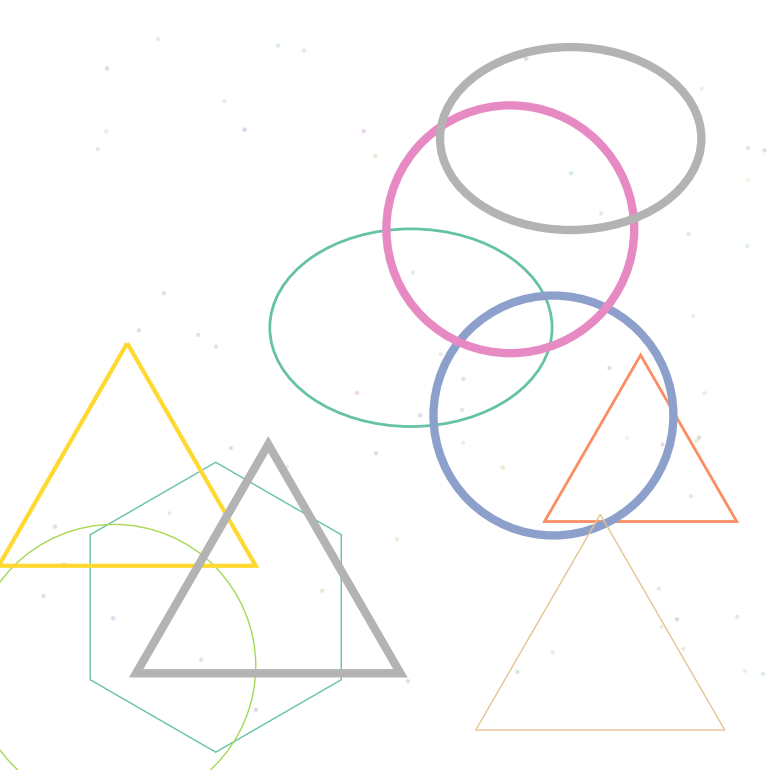[{"shape": "oval", "thickness": 1, "radius": 0.92, "center": [0.534, 0.574]}, {"shape": "hexagon", "thickness": 0.5, "radius": 0.94, "center": [0.28, 0.211]}, {"shape": "triangle", "thickness": 1, "radius": 0.72, "center": [0.832, 0.395]}, {"shape": "circle", "thickness": 3, "radius": 0.78, "center": [0.719, 0.46]}, {"shape": "circle", "thickness": 3, "radius": 0.8, "center": [0.663, 0.702]}, {"shape": "circle", "thickness": 0.5, "radius": 0.92, "center": [0.148, 0.135]}, {"shape": "triangle", "thickness": 1.5, "radius": 0.96, "center": [0.165, 0.362]}, {"shape": "triangle", "thickness": 0.5, "radius": 0.93, "center": [0.78, 0.145]}, {"shape": "triangle", "thickness": 3, "radius": 0.99, "center": [0.348, 0.225]}, {"shape": "oval", "thickness": 3, "radius": 0.85, "center": [0.741, 0.82]}]